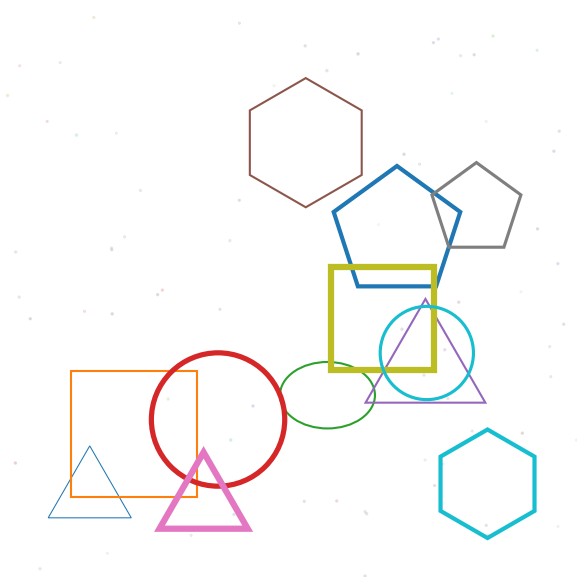[{"shape": "triangle", "thickness": 0.5, "radius": 0.42, "center": [0.155, 0.144]}, {"shape": "pentagon", "thickness": 2, "radius": 0.58, "center": [0.687, 0.596]}, {"shape": "square", "thickness": 1, "radius": 0.55, "center": [0.233, 0.248]}, {"shape": "oval", "thickness": 1, "radius": 0.41, "center": [0.567, 0.315]}, {"shape": "circle", "thickness": 2.5, "radius": 0.58, "center": [0.378, 0.273]}, {"shape": "triangle", "thickness": 1, "radius": 0.6, "center": [0.737, 0.362]}, {"shape": "hexagon", "thickness": 1, "radius": 0.56, "center": [0.529, 0.752]}, {"shape": "triangle", "thickness": 3, "radius": 0.44, "center": [0.353, 0.128]}, {"shape": "pentagon", "thickness": 1.5, "radius": 0.41, "center": [0.825, 0.637]}, {"shape": "square", "thickness": 3, "radius": 0.44, "center": [0.663, 0.447]}, {"shape": "circle", "thickness": 1.5, "radius": 0.4, "center": [0.739, 0.388]}, {"shape": "hexagon", "thickness": 2, "radius": 0.47, "center": [0.844, 0.161]}]